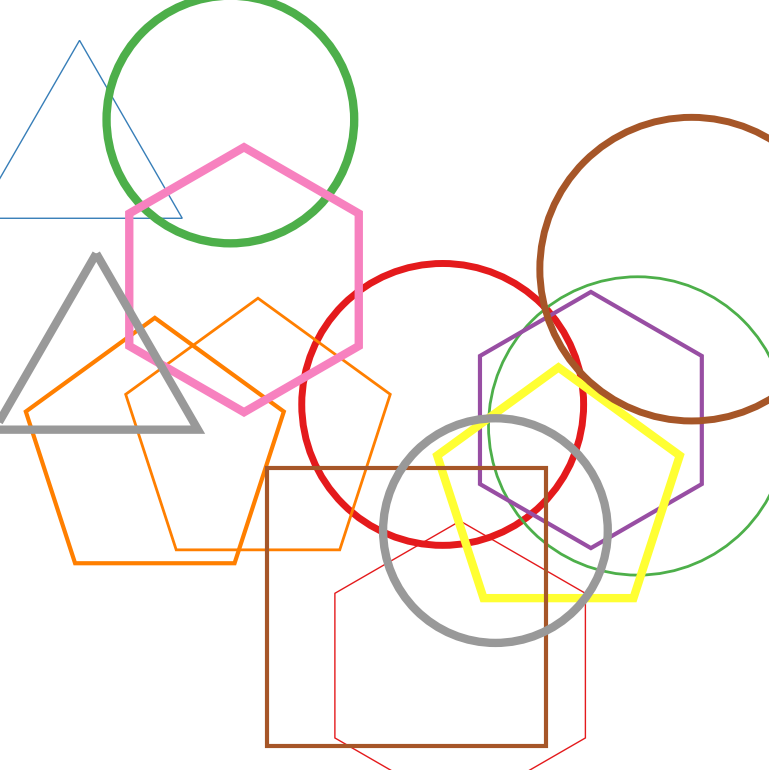[{"shape": "hexagon", "thickness": 0.5, "radius": 0.94, "center": [0.598, 0.136]}, {"shape": "circle", "thickness": 2.5, "radius": 0.92, "center": [0.575, 0.475]}, {"shape": "triangle", "thickness": 0.5, "radius": 0.77, "center": [0.103, 0.794]}, {"shape": "circle", "thickness": 3, "radius": 0.8, "center": [0.299, 0.845]}, {"shape": "circle", "thickness": 1, "radius": 0.97, "center": [0.828, 0.447]}, {"shape": "hexagon", "thickness": 1.5, "radius": 0.83, "center": [0.767, 0.455]}, {"shape": "pentagon", "thickness": 1, "radius": 0.9, "center": [0.335, 0.432]}, {"shape": "pentagon", "thickness": 1.5, "radius": 0.88, "center": [0.201, 0.411]}, {"shape": "pentagon", "thickness": 3, "radius": 0.83, "center": [0.725, 0.357]}, {"shape": "square", "thickness": 1.5, "radius": 0.9, "center": [0.528, 0.212]}, {"shape": "circle", "thickness": 2.5, "radius": 0.99, "center": [0.898, 0.65]}, {"shape": "hexagon", "thickness": 3, "radius": 0.86, "center": [0.317, 0.637]}, {"shape": "circle", "thickness": 3, "radius": 0.73, "center": [0.643, 0.311]}, {"shape": "triangle", "thickness": 3, "radius": 0.76, "center": [0.125, 0.518]}]